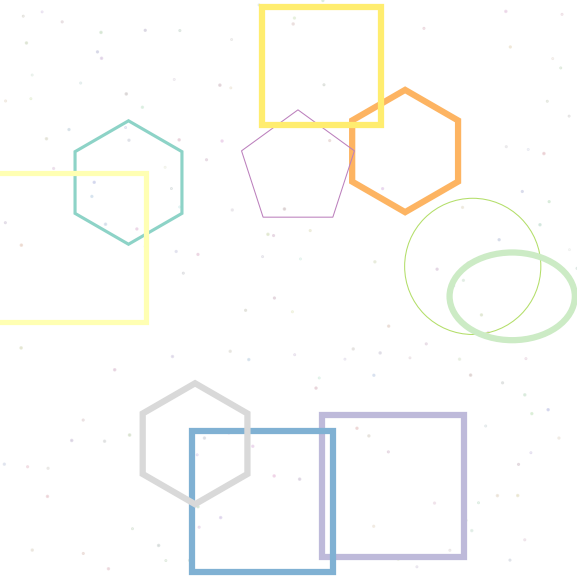[{"shape": "hexagon", "thickness": 1.5, "radius": 0.53, "center": [0.223, 0.683]}, {"shape": "square", "thickness": 2.5, "radius": 0.64, "center": [0.123, 0.57]}, {"shape": "square", "thickness": 3, "radius": 0.61, "center": [0.68, 0.158]}, {"shape": "square", "thickness": 3, "radius": 0.61, "center": [0.454, 0.131]}, {"shape": "hexagon", "thickness": 3, "radius": 0.53, "center": [0.702, 0.738]}, {"shape": "circle", "thickness": 0.5, "radius": 0.59, "center": [0.819, 0.538]}, {"shape": "hexagon", "thickness": 3, "radius": 0.52, "center": [0.338, 0.231]}, {"shape": "pentagon", "thickness": 0.5, "radius": 0.51, "center": [0.516, 0.706]}, {"shape": "oval", "thickness": 3, "radius": 0.54, "center": [0.887, 0.486]}, {"shape": "square", "thickness": 3, "radius": 0.51, "center": [0.557, 0.885]}]